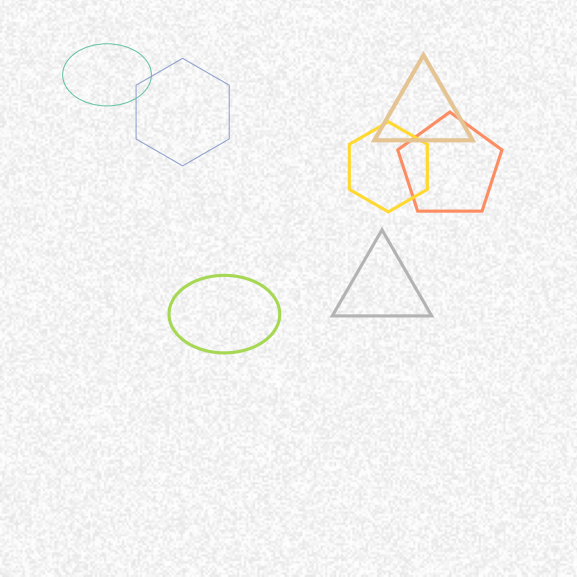[{"shape": "oval", "thickness": 0.5, "radius": 0.38, "center": [0.185, 0.87]}, {"shape": "pentagon", "thickness": 1.5, "radius": 0.47, "center": [0.779, 0.71]}, {"shape": "hexagon", "thickness": 0.5, "radius": 0.47, "center": [0.316, 0.805]}, {"shape": "oval", "thickness": 1.5, "radius": 0.48, "center": [0.389, 0.455]}, {"shape": "hexagon", "thickness": 1.5, "radius": 0.39, "center": [0.672, 0.71]}, {"shape": "triangle", "thickness": 2, "radius": 0.49, "center": [0.733, 0.805]}, {"shape": "triangle", "thickness": 1.5, "radius": 0.5, "center": [0.661, 0.502]}]